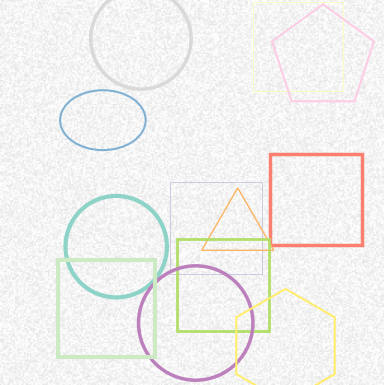[{"shape": "circle", "thickness": 3, "radius": 0.66, "center": [0.302, 0.359]}, {"shape": "square", "thickness": 0.5, "radius": 0.58, "center": [0.774, 0.879]}, {"shape": "square", "thickness": 0.5, "radius": 0.6, "center": [0.56, 0.408]}, {"shape": "square", "thickness": 2.5, "radius": 0.59, "center": [0.821, 0.482]}, {"shape": "oval", "thickness": 1.5, "radius": 0.56, "center": [0.267, 0.688]}, {"shape": "triangle", "thickness": 1, "radius": 0.54, "center": [0.618, 0.404]}, {"shape": "square", "thickness": 2, "radius": 0.6, "center": [0.579, 0.259]}, {"shape": "pentagon", "thickness": 1.5, "radius": 0.7, "center": [0.839, 0.85]}, {"shape": "circle", "thickness": 2.5, "radius": 0.65, "center": [0.366, 0.899]}, {"shape": "circle", "thickness": 2.5, "radius": 0.74, "center": [0.508, 0.161]}, {"shape": "square", "thickness": 3, "radius": 0.63, "center": [0.276, 0.199]}, {"shape": "hexagon", "thickness": 1.5, "radius": 0.74, "center": [0.742, 0.102]}]